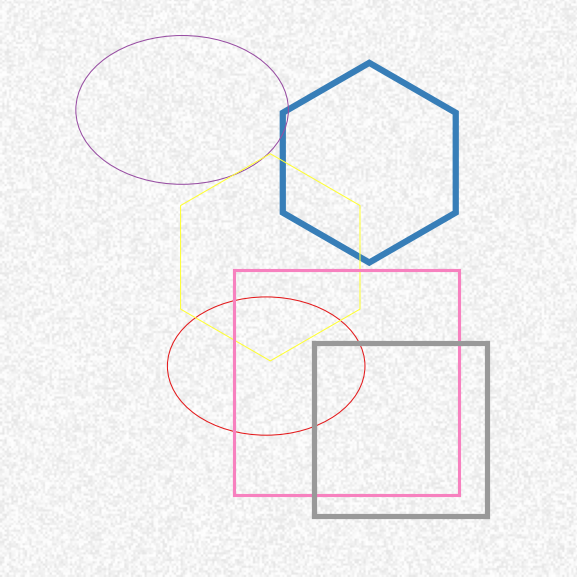[{"shape": "oval", "thickness": 0.5, "radius": 0.86, "center": [0.461, 0.365]}, {"shape": "hexagon", "thickness": 3, "radius": 0.86, "center": [0.639, 0.717]}, {"shape": "oval", "thickness": 0.5, "radius": 0.92, "center": [0.315, 0.809]}, {"shape": "hexagon", "thickness": 0.5, "radius": 0.9, "center": [0.468, 0.554]}, {"shape": "square", "thickness": 1.5, "radius": 0.97, "center": [0.599, 0.337]}, {"shape": "square", "thickness": 2.5, "radius": 0.75, "center": [0.693, 0.256]}]